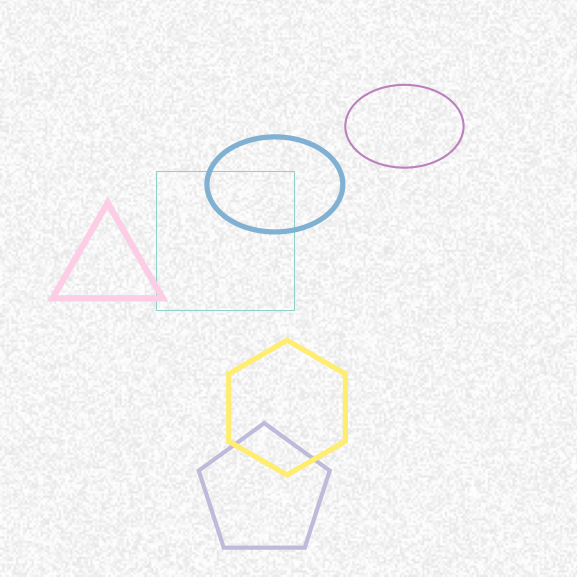[{"shape": "square", "thickness": 0.5, "radius": 0.6, "center": [0.389, 0.583]}, {"shape": "pentagon", "thickness": 2, "radius": 0.6, "center": [0.458, 0.147]}, {"shape": "oval", "thickness": 2.5, "radius": 0.59, "center": [0.476, 0.68]}, {"shape": "triangle", "thickness": 3, "radius": 0.55, "center": [0.186, 0.538]}, {"shape": "oval", "thickness": 1, "radius": 0.51, "center": [0.7, 0.781]}, {"shape": "hexagon", "thickness": 2.5, "radius": 0.58, "center": [0.497, 0.293]}]